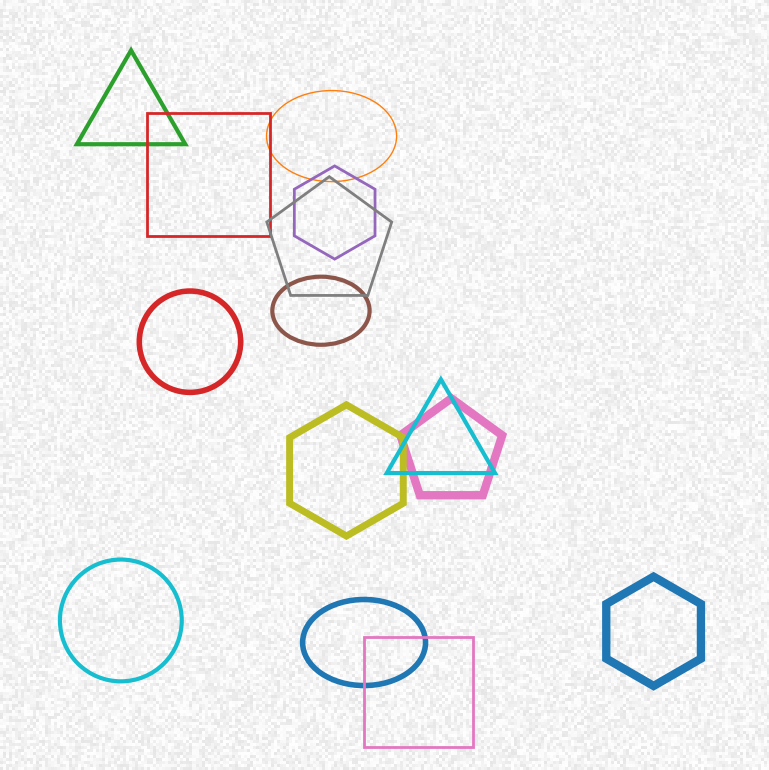[{"shape": "oval", "thickness": 2, "radius": 0.4, "center": [0.473, 0.166]}, {"shape": "hexagon", "thickness": 3, "radius": 0.35, "center": [0.849, 0.18]}, {"shape": "oval", "thickness": 0.5, "radius": 0.42, "center": [0.431, 0.823]}, {"shape": "triangle", "thickness": 1.5, "radius": 0.41, "center": [0.17, 0.853]}, {"shape": "square", "thickness": 1, "radius": 0.4, "center": [0.27, 0.774]}, {"shape": "circle", "thickness": 2, "radius": 0.33, "center": [0.247, 0.556]}, {"shape": "hexagon", "thickness": 1, "radius": 0.3, "center": [0.435, 0.724]}, {"shape": "oval", "thickness": 1.5, "radius": 0.32, "center": [0.417, 0.596]}, {"shape": "pentagon", "thickness": 3, "radius": 0.35, "center": [0.586, 0.413]}, {"shape": "square", "thickness": 1, "radius": 0.36, "center": [0.544, 0.101]}, {"shape": "pentagon", "thickness": 1, "radius": 0.43, "center": [0.428, 0.685]}, {"shape": "hexagon", "thickness": 2.5, "radius": 0.43, "center": [0.45, 0.389]}, {"shape": "circle", "thickness": 1.5, "radius": 0.4, "center": [0.157, 0.194]}, {"shape": "triangle", "thickness": 1.5, "radius": 0.41, "center": [0.573, 0.426]}]